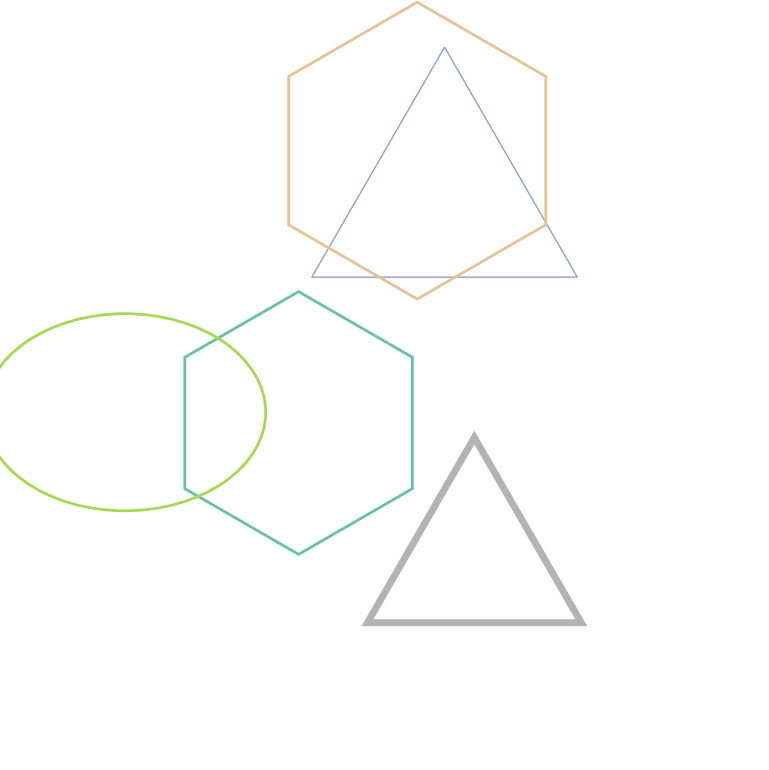[{"shape": "hexagon", "thickness": 1, "radius": 0.85, "center": [0.388, 0.451]}, {"shape": "triangle", "thickness": 0.5, "radius": 1.0, "center": [0.577, 0.74]}, {"shape": "oval", "thickness": 1, "radius": 0.91, "center": [0.162, 0.465]}, {"shape": "hexagon", "thickness": 1, "radius": 0.96, "center": [0.542, 0.804]}, {"shape": "triangle", "thickness": 2.5, "radius": 0.8, "center": [0.616, 0.271]}]